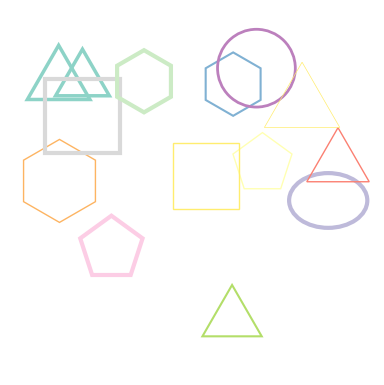[{"shape": "triangle", "thickness": 2.5, "radius": 0.4, "center": [0.214, 0.792]}, {"shape": "triangle", "thickness": 2.5, "radius": 0.47, "center": [0.152, 0.788]}, {"shape": "pentagon", "thickness": 1, "radius": 0.4, "center": [0.682, 0.575]}, {"shape": "oval", "thickness": 3, "radius": 0.51, "center": [0.852, 0.479]}, {"shape": "triangle", "thickness": 1, "radius": 0.47, "center": [0.878, 0.575]}, {"shape": "hexagon", "thickness": 1.5, "radius": 0.41, "center": [0.606, 0.782]}, {"shape": "hexagon", "thickness": 1, "radius": 0.54, "center": [0.155, 0.53]}, {"shape": "triangle", "thickness": 1.5, "radius": 0.44, "center": [0.603, 0.171]}, {"shape": "pentagon", "thickness": 3, "radius": 0.43, "center": [0.289, 0.355]}, {"shape": "square", "thickness": 3, "radius": 0.48, "center": [0.215, 0.699]}, {"shape": "circle", "thickness": 2, "radius": 0.51, "center": [0.666, 0.823]}, {"shape": "hexagon", "thickness": 3, "radius": 0.4, "center": [0.374, 0.789]}, {"shape": "square", "thickness": 1, "radius": 0.42, "center": [0.535, 0.542]}, {"shape": "triangle", "thickness": 0.5, "radius": 0.57, "center": [0.785, 0.725]}]